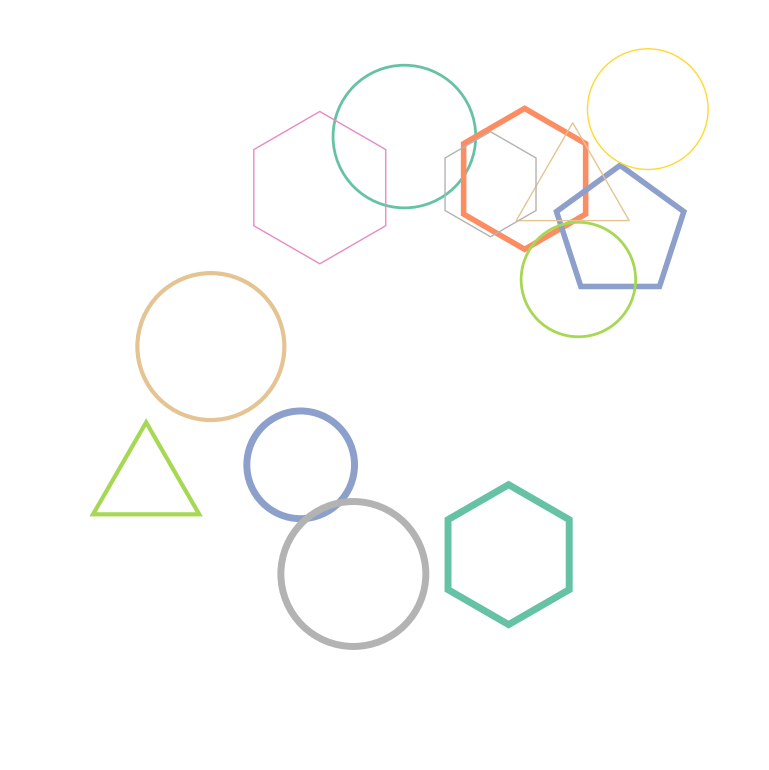[{"shape": "circle", "thickness": 1, "radius": 0.46, "center": [0.525, 0.823]}, {"shape": "hexagon", "thickness": 2.5, "radius": 0.45, "center": [0.661, 0.28]}, {"shape": "hexagon", "thickness": 2, "radius": 0.46, "center": [0.681, 0.768]}, {"shape": "circle", "thickness": 2.5, "radius": 0.35, "center": [0.39, 0.396]}, {"shape": "pentagon", "thickness": 2, "radius": 0.43, "center": [0.805, 0.698]}, {"shape": "hexagon", "thickness": 0.5, "radius": 0.49, "center": [0.415, 0.756]}, {"shape": "circle", "thickness": 1, "radius": 0.37, "center": [0.751, 0.637]}, {"shape": "triangle", "thickness": 1.5, "radius": 0.4, "center": [0.19, 0.372]}, {"shape": "circle", "thickness": 0.5, "radius": 0.39, "center": [0.841, 0.858]}, {"shape": "triangle", "thickness": 0.5, "radius": 0.42, "center": [0.744, 0.756]}, {"shape": "circle", "thickness": 1.5, "radius": 0.48, "center": [0.274, 0.55]}, {"shape": "hexagon", "thickness": 0.5, "radius": 0.34, "center": [0.637, 0.761]}, {"shape": "circle", "thickness": 2.5, "radius": 0.47, "center": [0.459, 0.255]}]